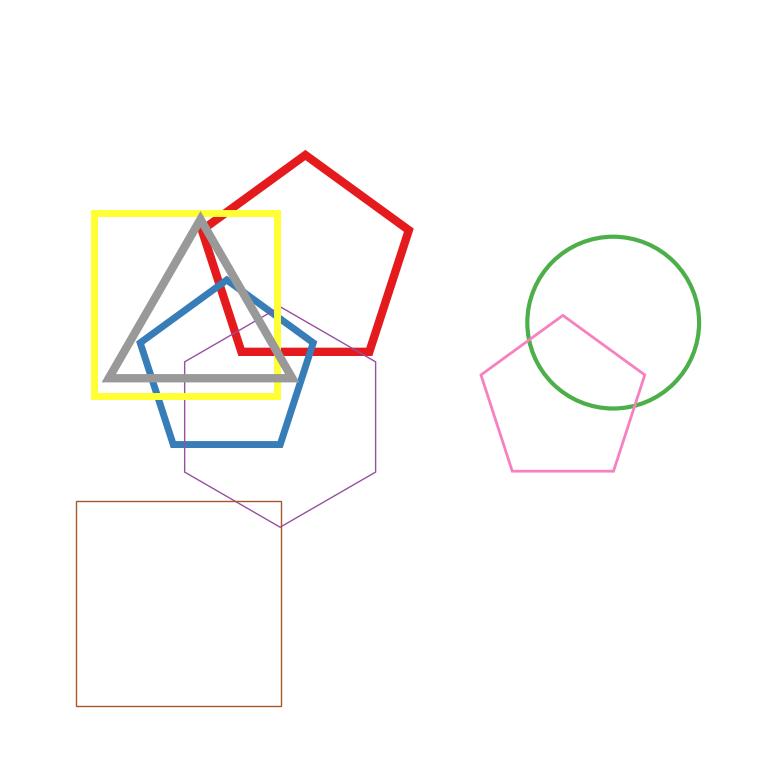[{"shape": "pentagon", "thickness": 3, "radius": 0.71, "center": [0.397, 0.657]}, {"shape": "pentagon", "thickness": 2.5, "radius": 0.59, "center": [0.294, 0.518]}, {"shape": "circle", "thickness": 1.5, "radius": 0.56, "center": [0.796, 0.581]}, {"shape": "hexagon", "thickness": 0.5, "radius": 0.72, "center": [0.364, 0.458]}, {"shape": "square", "thickness": 2.5, "radius": 0.59, "center": [0.24, 0.604]}, {"shape": "square", "thickness": 0.5, "radius": 0.67, "center": [0.232, 0.216]}, {"shape": "pentagon", "thickness": 1, "radius": 0.56, "center": [0.731, 0.479]}, {"shape": "triangle", "thickness": 3, "radius": 0.69, "center": [0.26, 0.578]}]